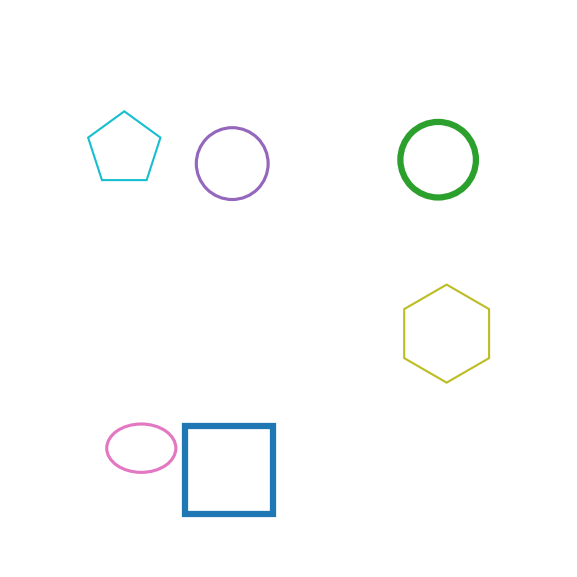[{"shape": "square", "thickness": 3, "radius": 0.38, "center": [0.397, 0.186]}, {"shape": "circle", "thickness": 3, "radius": 0.33, "center": [0.759, 0.723]}, {"shape": "circle", "thickness": 1.5, "radius": 0.31, "center": [0.402, 0.716]}, {"shape": "oval", "thickness": 1.5, "radius": 0.3, "center": [0.245, 0.223]}, {"shape": "hexagon", "thickness": 1, "radius": 0.42, "center": [0.773, 0.421]}, {"shape": "pentagon", "thickness": 1, "radius": 0.33, "center": [0.215, 0.741]}]